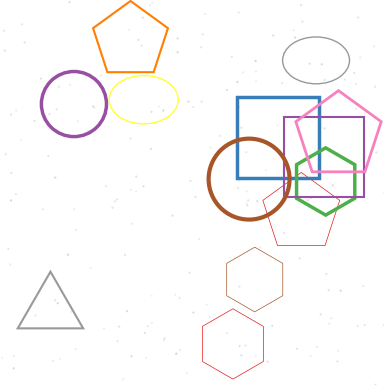[{"shape": "hexagon", "thickness": 0.5, "radius": 0.46, "center": [0.605, 0.107]}, {"shape": "pentagon", "thickness": 0.5, "radius": 0.52, "center": [0.783, 0.447]}, {"shape": "square", "thickness": 2.5, "radius": 0.53, "center": [0.722, 0.643]}, {"shape": "hexagon", "thickness": 2.5, "radius": 0.44, "center": [0.846, 0.529]}, {"shape": "circle", "thickness": 2.5, "radius": 0.42, "center": [0.192, 0.73]}, {"shape": "square", "thickness": 1.5, "radius": 0.52, "center": [0.841, 0.592]}, {"shape": "pentagon", "thickness": 1.5, "radius": 0.51, "center": [0.339, 0.895]}, {"shape": "oval", "thickness": 1, "radius": 0.45, "center": [0.373, 0.741]}, {"shape": "circle", "thickness": 3, "radius": 0.53, "center": [0.647, 0.535]}, {"shape": "hexagon", "thickness": 0.5, "radius": 0.42, "center": [0.662, 0.274]}, {"shape": "pentagon", "thickness": 2, "radius": 0.58, "center": [0.879, 0.648]}, {"shape": "oval", "thickness": 1, "radius": 0.43, "center": [0.821, 0.843]}, {"shape": "triangle", "thickness": 1.5, "radius": 0.49, "center": [0.131, 0.196]}]